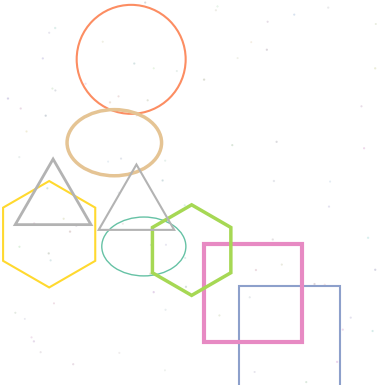[{"shape": "oval", "thickness": 1, "radius": 0.55, "center": [0.374, 0.36]}, {"shape": "circle", "thickness": 1.5, "radius": 0.71, "center": [0.341, 0.846]}, {"shape": "square", "thickness": 1.5, "radius": 0.66, "center": [0.751, 0.125]}, {"shape": "square", "thickness": 3, "radius": 0.63, "center": [0.657, 0.239]}, {"shape": "hexagon", "thickness": 2.5, "radius": 0.59, "center": [0.498, 0.35]}, {"shape": "hexagon", "thickness": 1.5, "radius": 0.69, "center": [0.128, 0.392]}, {"shape": "oval", "thickness": 2.5, "radius": 0.61, "center": [0.297, 0.629]}, {"shape": "triangle", "thickness": 2, "radius": 0.57, "center": [0.138, 0.473]}, {"shape": "triangle", "thickness": 1.5, "radius": 0.57, "center": [0.354, 0.46]}]